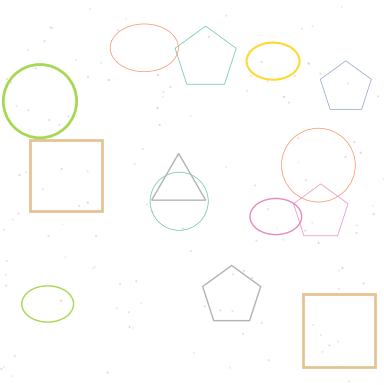[{"shape": "pentagon", "thickness": 0.5, "radius": 0.42, "center": [0.534, 0.849]}, {"shape": "circle", "thickness": 0.5, "radius": 0.38, "center": [0.465, 0.477]}, {"shape": "oval", "thickness": 0.5, "radius": 0.44, "center": [0.375, 0.876]}, {"shape": "circle", "thickness": 0.5, "radius": 0.48, "center": [0.827, 0.571]}, {"shape": "pentagon", "thickness": 0.5, "radius": 0.35, "center": [0.898, 0.772]}, {"shape": "pentagon", "thickness": 0.5, "radius": 0.37, "center": [0.833, 0.448]}, {"shape": "oval", "thickness": 1, "radius": 0.34, "center": [0.716, 0.438]}, {"shape": "oval", "thickness": 1, "radius": 0.34, "center": [0.124, 0.211]}, {"shape": "circle", "thickness": 2, "radius": 0.48, "center": [0.104, 0.737]}, {"shape": "oval", "thickness": 1.5, "radius": 0.34, "center": [0.709, 0.841]}, {"shape": "square", "thickness": 2, "radius": 0.46, "center": [0.172, 0.545]}, {"shape": "square", "thickness": 2, "radius": 0.47, "center": [0.88, 0.142]}, {"shape": "triangle", "thickness": 1, "radius": 0.4, "center": [0.464, 0.521]}, {"shape": "pentagon", "thickness": 1, "radius": 0.4, "center": [0.602, 0.231]}]